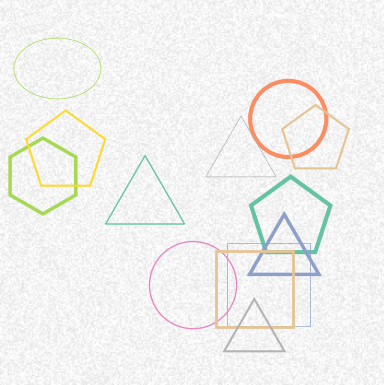[{"shape": "pentagon", "thickness": 3, "radius": 0.54, "center": [0.755, 0.433]}, {"shape": "triangle", "thickness": 1, "radius": 0.59, "center": [0.377, 0.477]}, {"shape": "circle", "thickness": 3, "radius": 0.49, "center": [0.749, 0.691]}, {"shape": "square", "thickness": 0.5, "radius": 0.54, "center": [0.698, 0.261]}, {"shape": "triangle", "thickness": 2.5, "radius": 0.52, "center": [0.738, 0.339]}, {"shape": "circle", "thickness": 1, "radius": 0.57, "center": [0.501, 0.259]}, {"shape": "oval", "thickness": 0.5, "radius": 0.56, "center": [0.149, 0.822]}, {"shape": "hexagon", "thickness": 2.5, "radius": 0.49, "center": [0.112, 0.543]}, {"shape": "pentagon", "thickness": 1.5, "radius": 0.54, "center": [0.171, 0.605]}, {"shape": "pentagon", "thickness": 1.5, "radius": 0.46, "center": [0.82, 0.636]}, {"shape": "square", "thickness": 2, "radius": 0.5, "center": [0.661, 0.249]}, {"shape": "triangle", "thickness": 0.5, "radius": 0.53, "center": [0.626, 0.593]}, {"shape": "triangle", "thickness": 1.5, "radius": 0.45, "center": [0.66, 0.133]}]